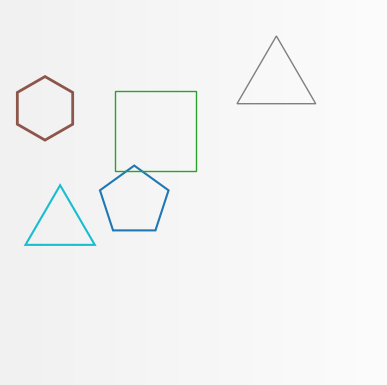[{"shape": "pentagon", "thickness": 1.5, "radius": 0.47, "center": [0.346, 0.477]}, {"shape": "square", "thickness": 1, "radius": 0.52, "center": [0.401, 0.66]}, {"shape": "hexagon", "thickness": 2, "radius": 0.41, "center": [0.116, 0.719]}, {"shape": "triangle", "thickness": 1, "radius": 0.59, "center": [0.713, 0.789]}, {"shape": "triangle", "thickness": 1.5, "radius": 0.52, "center": [0.155, 0.416]}]